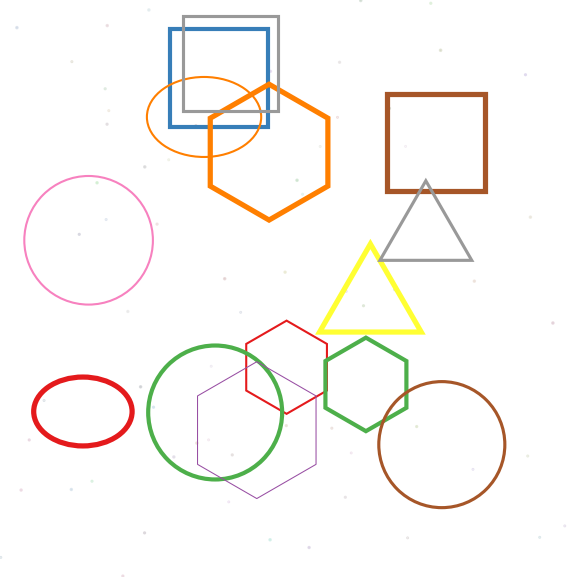[{"shape": "hexagon", "thickness": 1, "radius": 0.4, "center": [0.496, 0.363]}, {"shape": "oval", "thickness": 2.5, "radius": 0.43, "center": [0.144, 0.287]}, {"shape": "square", "thickness": 2, "radius": 0.42, "center": [0.378, 0.863]}, {"shape": "circle", "thickness": 2, "radius": 0.58, "center": [0.373, 0.285]}, {"shape": "hexagon", "thickness": 2, "radius": 0.4, "center": [0.634, 0.333]}, {"shape": "hexagon", "thickness": 0.5, "radius": 0.59, "center": [0.445, 0.254]}, {"shape": "oval", "thickness": 1, "radius": 0.49, "center": [0.353, 0.797]}, {"shape": "hexagon", "thickness": 2.5, "radius": 0.59, "center": [0.466, 0.736]}, {"shape": "triangle", "thickness": 2.5, "radius": 0.51, "center": [0.641, 0.475]}, {"shape": "square", "thickness": 2.5, "radius": 0.42, "center": [0.755, 0.752]}, {"shape": "circle", "thickness": 1.5, "radius": 0.55, "center": [0.765, 0.229]}, {"shape": "circle", "thickness": 1, "radius": 0.56, "center": [0.153, 0.583]}, {"shape": "square", "thickness": 1.5, "radius": 0.41, "center": [0.399, 0.89]}, {"shape": "triangle", "thickness": 1.5, "radius": 0.46, "center": [0.737, 0.594]}]